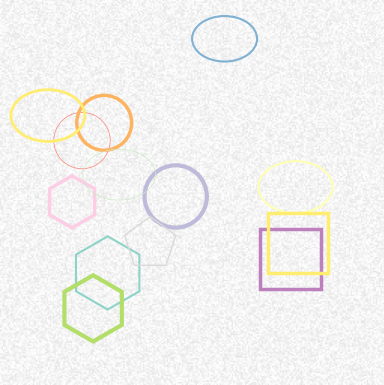[{"shape": "hexagon", "thickness": 1.5, "radius": 0.48, "center": [0.28, 0.291]}, {"shape": "oval", "thickness": 1.5, "radius": 0.48, "center": [0.767, 0.514]}, {"shape": "circle", "thickness": 3, "radius": 0.4, "center": [0.456, 0.49]}, {"shape": "circle", "thickness": 0.5, "radius": 0.37, "center": [0.213, 0.635]}, {"shape": "oval", "thickness": 1.5, "radius": 0.42, "center": [0.583, 0.899]}, {"shape": "circle", "thickness": 2.5, "radius": 0.36, "center": [0.271, 0.681]}, {"shape": "hexagon", "thickness": 3, "radius": 0.43, "center": [0.242, 0.199]}, {"shape": "hexagon", "thickness": 2.5, "radius": 0.34, "center": [0.187, 0.476]}, {"shape": "pentagon", "thickness": 1, "radius": 0.35, "center": [0.39, 0.367]}, {"shape": "square", "thickness": 2.5, "radius": 0.39, "center": [0.754, 0.327]}, {"shape": "oval", "thickness": 0.5, "radius": 0.47, "center": [0.309, 0.546]}, {"shape": "oval", "thickness": 2, "radius": 0.48, "center": [0.124, 0.7]}, {"shape": "square", "thickness": 2.5, "radius": 0.39, "center": [0.774, 0.369]}]